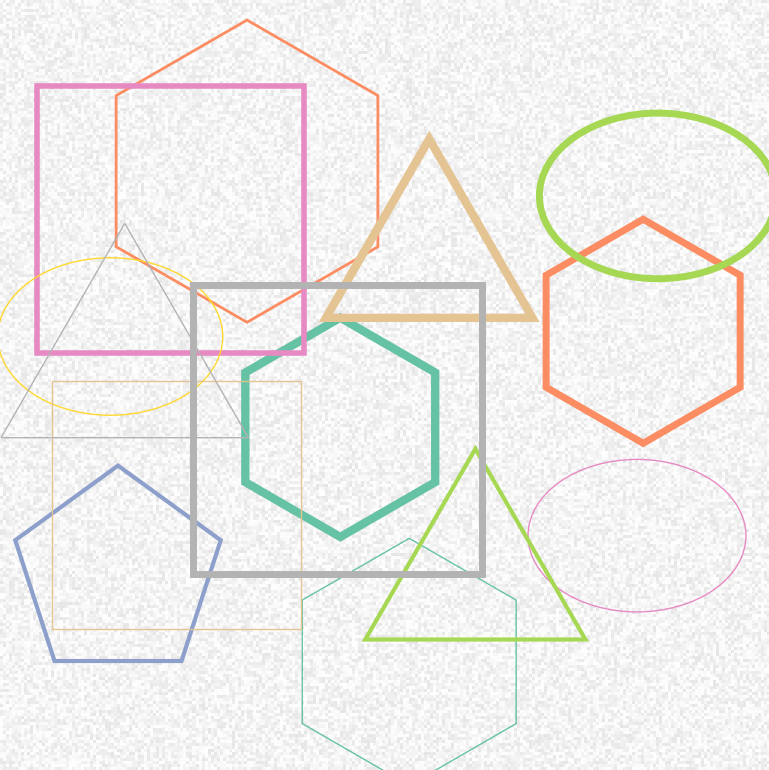[{"shape": "hexagon", "thickness": 3, "radius": 0.71, "center": [0.442, 0.445]}, {"shape": "hexagon", "thickness": 0.5, "radius": 0.8, "center": [0.531, 0.14]}, {"shape": "hexagon", "thickness": 1, "radius": 0.98, "center": [0.321, 0.778]}, {"shape": "hexagon", "thickness": 2.5, "radius": 0.73, "center": [0.835, 0.57]}, {"shape": "pentagon", "thickness": 1.5, "radius": 0.7, "center": [0.153, 0.255]}, {"shape": "oval", "thickness": 0.5, "radius": 0.71, "center": [0.827, 0.304]}, {"shape": "square", "thickness": 2, "radius": 0.87, "center": [0.221, 0.715]}, {"shape": "triangle", "thickness": 1.5, "radius": 0.83, "center": [0.617, 0.252]}, {"shape": "oval", "thickness": 2.5, "radius": 0.77, "center": [0.854, 0.746]}, {"shape": "oval", "thickness": 0.5, "radius": 0.73, "center": [0.143, 0.563]}, {"shape": "triangle", "thickness": 3, "radius": 0.77, "center": [0.557, 0.665]}, {"shape": "square", "thickness": 0.5, "radius": 0.81, "center": [0.229, 0.344]}, {"shape": "square", "thickness": 2.5, "radius": 0.94, "center": [0.438, 0.442]}, {"shape": "triangle", "thickness": 0.5, "radius": 0.93, "center": [0.162, 0.524]}]